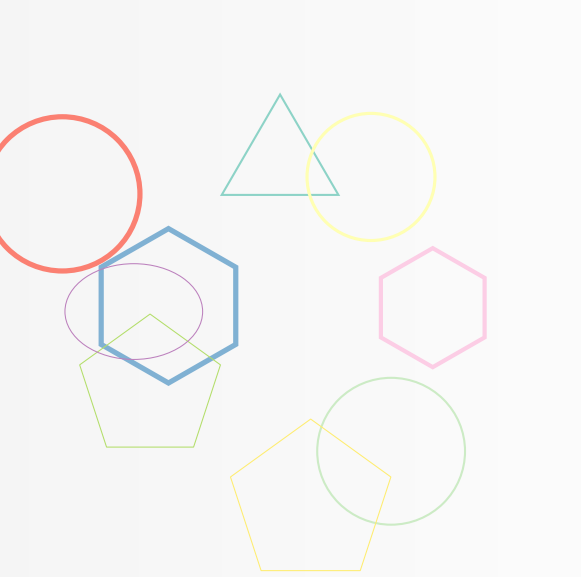[{"shape": "triangle", "thickness": 1, "radius": 0.58, "center": [0.482, 0.72]}, {"shape": "circle", "thickness": 1.5, "radius": 0.55, "center": [0.638, 0.693]}, {"shape": "circle", "thickness": 2.5, "radius": 0.67, "center": [0.107, 0.663]}, {"shape": "hexagon", "thickness": 2.5, "radius": 0.67, "center": [0.29, 0.47]}, {"shape": "pentagon", "thickness": 0.5, "radius": 0.64, "center": [0.258, 0.328]}, {"shape": "hexagon", "thickness": 2, "radius": 0.52, "center": [0.745, 0.466]}, {"shape": "oval", "thickness": 0.5, "radius": 0.59, "center": [0.23, 0.46]}, {"shape": "circle", "thickness": 1, "radius": 0.64, "center": [0.673, 0.218]}, {"shape": "pentagon", "thickness": 0.5, "radius": 0.73, "center": [0.534, 0.128]}]